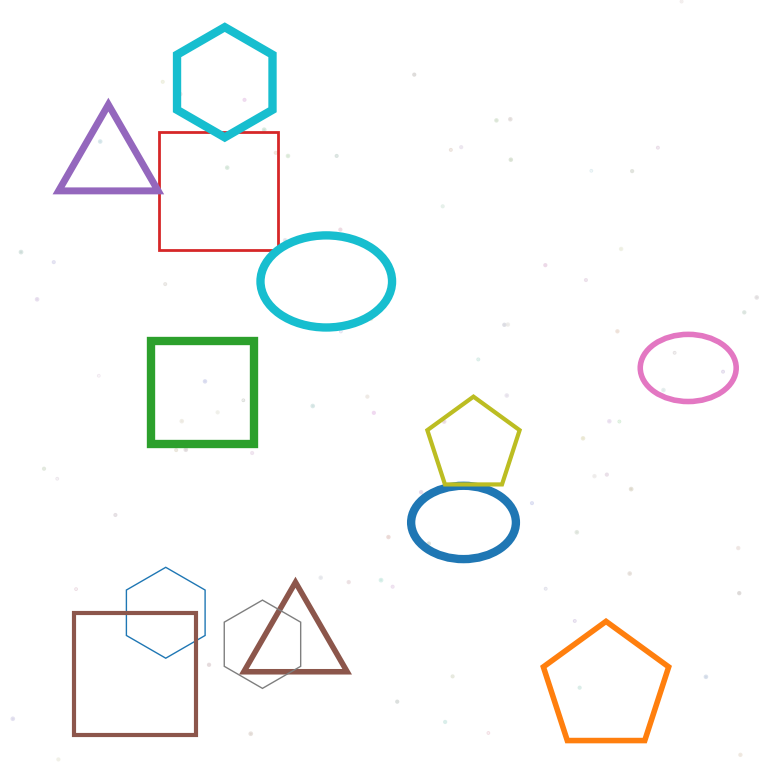[{"shape": "oval", "thickness": 3, "radius": 0.34, "center": [0.602, 0.322]}, {"shape": "hexagon", "thickness": 0.5, "radius": 0.3, "center": [0.215, 0.204]}, {"shape": "pentagon", "thickness": 2, "radius": 0.43, "center": [0.787, 0.107]}, {"shape": "square", "thickness": 3, "radius": 0.33, "center": [0.263, 0.49]}, {"shape": "square", "thickness": 1, "radius": 0.38, "center": [0.284, 0.752]}, {"shape": "triangle", "thickness": 2.5, "radius": 0.37, "center": [0.141, 0.789]}, {"shape": "square", "thickness": 1.5, "radius": 0.4, "center": [0.175, 0.125]}, {"shape": "triangle", "thickness": 2, "radius": 0.39, "center": [0.384, 0.166]}, {"shape": "oval", "thickness": 2, "radius": 0.31, "center": [0.894, 0.522]}, {"shape": "hexagon", "thickness": 0.5, "radius": 0.29, "center": [0.341, 0.163]}, {"shape": "pentagon", "thickness": 1.5, "radius": 0.32, "center": [0.615, 0.422]}, {"shape": "hexagon", "thickness": 3, "radius": 0.36, "center": [0.292, 0.893]}, {"shape": "oval", "thickness": 3, "radius": 0.43, "center": [0.424, 0.634]}]